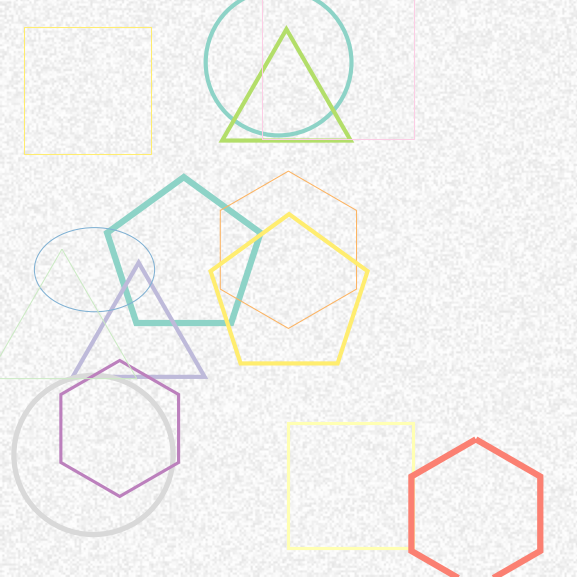[{"shape": "circle", "thickness": 2, "radius": 0.63, "center": [0.482, 0.891]}, {"shape": "pentagon", "thickness": 3, "radius": 0.7, "center": [0.318, 0.553]}, {"shape": "square", "thickness": 1.5, "radius": 0.54, "center": [0.607, 0.158]}, {"shape": "triangle", "thickness": 2, "radius": 0.66, "center": [0.24, 0.413]}, {"shape": "hexagon", "thickness": 3, "radius": 0.64, "center": [0.824, 0.11]}, {"shape": "oval", "thickness": 0.5, "radius": 0.52, "center": [0.164, 0.532]}, {"shape": "hexagon", "thickness": 0.5, "radius": 0.68, "center": [0.499, 0.567]}, {"shape": "triangle", "thickness": 2, "radius": 0.64, "center": [0.496, 0.82]}, {"shape": "square", "thickness": 0.5, "radius": 0.65, "center": [0.585, 0.889]}, {"shape": "circle", "thickness": 2.5, "radius": 0.69, "center": [0.162, 0.211]}, {"shape": "hexagon", "thickness": 1.5, "radius": 0.59, "center": [0.207, 0.257]}, {"shape": "triangle", "thickness": 0.5, "radius": 0.75, "center": [0.107, 0.418]}, {"shape": "square", "thickness": 0.5, "radius": 0.55, "center": [0.152, 0.842]}, {"shape": "pentagon", "thickness": 2, "radius": 0.71, "center": [0.501, 0.485]}]